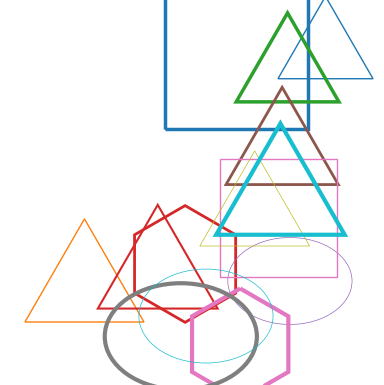[{"shape": "triangle", "thickness": 1, "radius": 0.71, "center": [0.845, 0.867]}, {"shape": "square", "thickness": 2.5, "radius": 0.93, "center": [0.614, 0.852]}, {"shape": "triangle", "thickness": 1, "radius": 0.89, "center": [0.219, 0.253]}, {"shape": "triangle", "thickness": 2.5, "radius": 0.77, "center": [0.747, 0.812]}, {"shape": "triangle", "thickness": 1.5, "radius": 0.9, "center": [0.41, 0.288]}, {"shape": "hexagon", "thickness": 2, "radius": 0.76, "center": [0.481, 0.314]}, {"shape": "oval", "thickness": 0.5, "radius": 0.81, "center": [0.753, 0.27]}, {"shape": "triangle", "thickness": 2, "radius": 0.84, "center": [0.733, 0.605]}, {"shape": "hexagon", "thickness": 3, "radius": 0.72, "center": [0.624, 0.106]}, {"shape": "square", "thickness": 1, "radius": 0.76, "center": [0.724, 0.434]}, {"shape": "oval", "thickness": 3, "radius": 0.99, "center": [0.47, 0.126]}, {"shape": "triangle", "thickness": 0.5, "radius": 0.82, "center": [0.662, 0.443]}, {"shape": "oval", "thickness": 0.5, "radius": 0.87, "center": [0.535, 0.179]}, {"shape": "triangle", "thickness": 3, "radius": 0.96, "center": [0.728, 0.487]}]